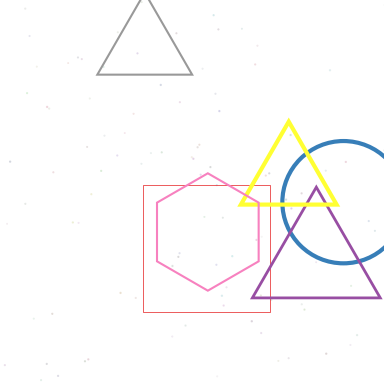[{"shape": "square", "thickness": 0.5, "radius": 0.83, "center": [0.535, 0.355]}, {"shape": "circle", "thickness": 3, "radius": 0.79, "center": [0.892, 0.475]}, {"shape": "triangle", "thickness": 2, "radius": 0.96, "center": [0.822, 0.322]}, {"shape": "triangle", "thickness": 3, "radius": 0.72, "center": [0.75, 0.54]}, {"shape": "hexagon", "thickness": 1.5, "radius": 0.76, "center": [0.54, 0.397]}, {"shape": "triangle", "thickness": 1.5, "radius": 0.71, "center": [0.376, 0.877]}]